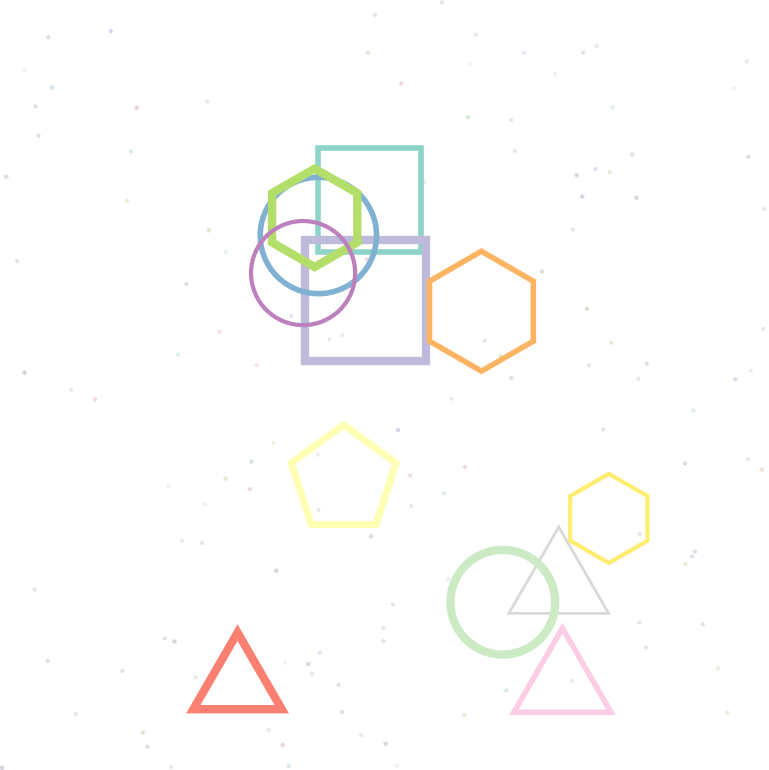[{"shape": "square", "thickness": 2, "radius": 0.34, "center": [0.48, 0.74]}, {"shape": "pentagon", "thickness": 2.5, "radius": 0.36, "center": [0.446, 0.377]}, {"shape": "square", "thickness": 3, "radius": 0.39, "center": [0.474, 0.61]}, {"shape": "triangle", "thickness": 3, "radius": 0.33, "center": [0.309, 0.112]}, {"shape": "circle", "thickness": 2, "radius": 0.38, "center": [0.413, 0.694]}, {"shape": "hexagon", "thickness": 2, "radius": 0.39, "center": [0.625, 0.596]}, {"shape": "hexagon", "thickness": 3, "radius": 0.32, "center": [0.409, 0.717]}, {"shape": "triangle", "thickness": 2, "radius": 0.36, "center": [0.73, 0.111]}, {"shape": "triangle", "thickness": 1, "radius": 0.37, "center": [0.726, 0.241]}, {"shape": "circle", "thickness": 1.5, "radius": 0.34, "center": [0.394, 0.645]}, {"shape": "circle", "thickness": 3, "radius": 0.34, "center": [0.653, 0.218]}, {"shape": "hexagon", "thickness": 1.5, "radius": 0.29, "center": [0.791, 0.327]}]